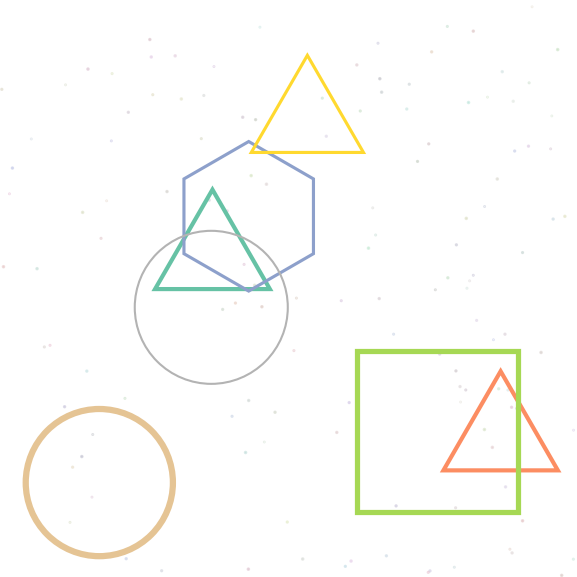[{"shape": "triangle", "thickness": 2, "radius": 0.57, "center": [0.368, 0.556]}, {"shape": "triangle", "thickness": 2, "radius": 0.57, "center": [0.867, 0.242]}, {"shape": "hexagon", "thickness": 1.5, "radius": 0.65, "center": [0.431, 0.625]}, {"shape": "square", "thickness": 2.5, "radius": 0.7, "center": [0.758, 0.252]}, {"shape": "triangle", "thickness": 1.5, "radius": 0.56, "center": [0.532, 0.791]}, {"shape": "circle", "thickness": 3, "radius": 0.64, "center": [0.172, 0.163]}, {"shape": "circle", "thickness": 1, "radius": 0.66, "center": [0.366, 0.467]}]